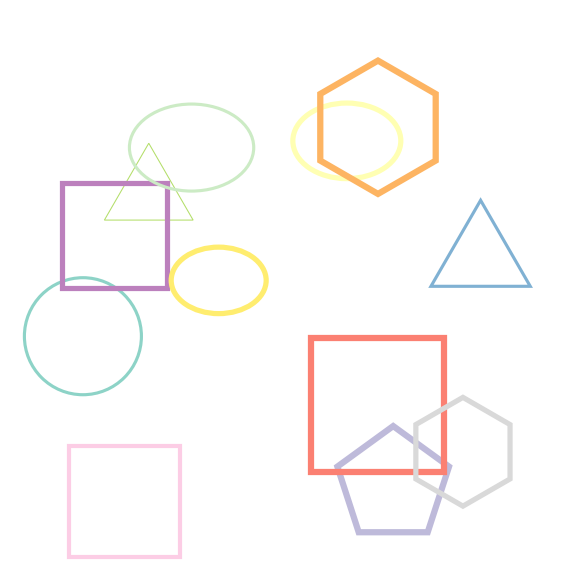[{"shape": "circle", "thickness": 1.5, "radius": 0.51, "center": [0.144, 0.417]}, {"shape": "oval", "thickness": 2.5, "radius": 0.47, "center": [0.601, 0.755]}, {"shape": "pentagon", "thickness": 3, "radius": 0.51, "center": [0.681, 0.16]}, {"shape": "square", "thickness": 3, "radius": 0.58, "center": [0.654, 0.298]}, {"shape": "triangle", "thickness": 1.5, "radius": 0.5, "center": [0.832, 0.553]}, {"shape": "hexagon", "thickness": 3, "radius": 0.58, "center": [0.655, 0.779]}, {"shape": "triangle", "thickness": 0.5, "radius": 0.44, "center": [0.258, 0.662]}, {"shape": "square", "thickness": 2, "radius": 0.48, "center": [0.216, 0.131]}, {"shape": "hexagon", "thickness": 2.5, "radius": 0.47, "center": [0.802, 0.217]}, {"shape": "square", "thickness": 2.5, "radius": 0.45, "center": [0.198, 0.592]}, {"shape": "oval", "thickness": 1.5, "radius": 0.54, "center": [0.332, 0.744]}, {"shape": "oval", "thickness": 2.5, "radius": 0.41, "center": [0.379, 0.514]}]